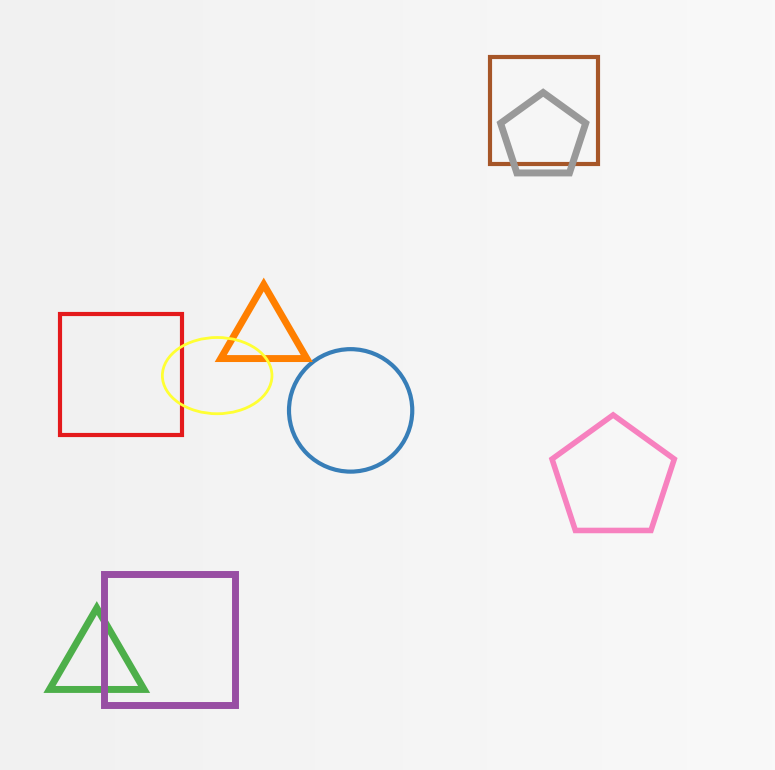[{"shape": "square", "thickness": 1.5, "radius": 0.39, "center": [0.157, 0.514]}, {"shape": "circle", "thickness": 1.5, "radius": 0.4, "center": [0.452, 0.467]}, {"shape": "triangle", "thickness": 2.5, "radius": 0.35, "center": [0.125, 0.14]}, {"shape": "square", "thickness": 2.5, "radius": 0.43, "center": [0.219, 0.17]}, {"shape": "triangle", "thickness": 2.5, "radius": 0.32, "center": [0.34, 0.566]}, {"shape": "oval", "thickness": 1, "radius": 0.35, "center": [0.28, 0.512]}, {"shape": "square", "thickness": 1.5, "radius": 0.35, "center": [0.702, 0.856]}, {"shape": "pentagon", "thickness": 2, "radius": 0.41, "center": [0.791, 0.378]}, {"shape": "pentagon", "thickness": 2.5, "radius": 0.29, "center": [0.701, 0.822]}]